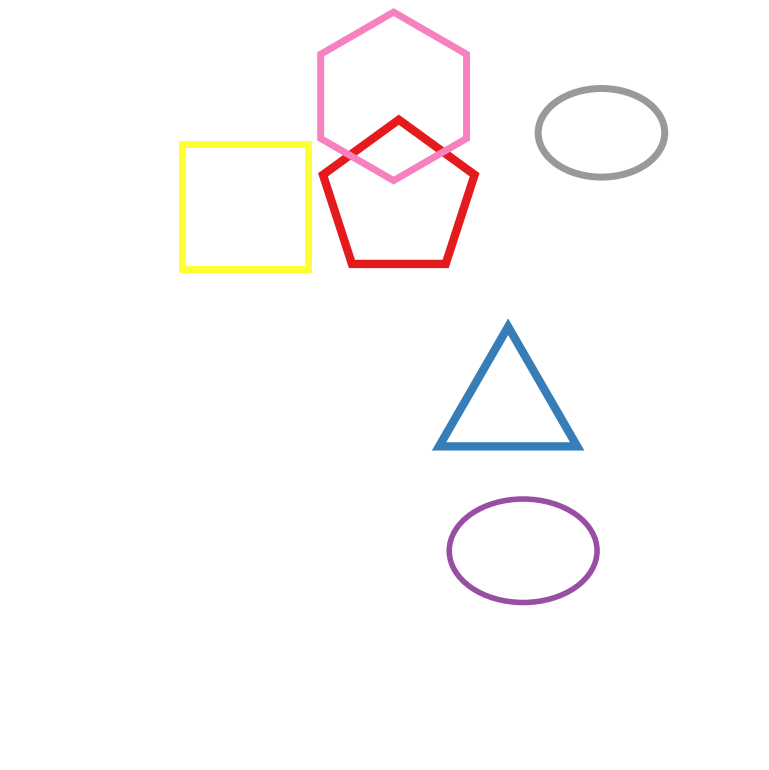[{"shape": "pentagon", "thickness": 3, "radius": 0.52, "center": [0.518, 0.741]}, {"shape": "triangle", "thickness": 3, "radius": 0.52, "center": [0.66, 0.472]}, {"shape": "oval", "thickness": 2, "radius": 0.48, "center": [0.679, 0.285]}, {"shape": "square", "thickness": 2.5, "radius": 0.41, "center": [0.318, 0.732]}, {"shape": "hexagon", "thickness": 2.5, "radius": 0.55, "center": [0.511, 0.875]}, {"shape": "oval", "thickness": 2.5, "radius": 0.41, "center": [0.781, 0.828]}]